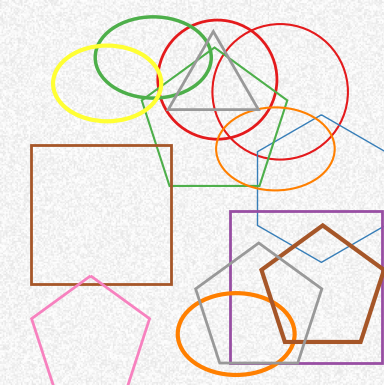[{"shape": "circle", "thickness": 1.5, "radius": 0.88, "center": [0.728, 0.761]}, {"shape": "circle", "thickness": 2, "radius": 0.77, "center": [0.565, 0.793]}, {"shape": "hexagon", "thickness": 1, "radius": 0.96, "center": [0.835, 0.51]}, {"shape": "pentagon", "thickness": 1.5, "radius": 0.99, "center": [0.557, 0.678]}, {"shape": "oval", "thickness": 2.5, "radius": 0.75, "center": [0.398, 0.851]}, {"shape": "square", "thickness": 2, "radius": 0.98, "center": [0.795, 0.255]}, {"shape": "oval", "thickness": 3, "radius": 0.76, "center": [0.613, 0.132]}, {"shape": "oval", "thickness": 1.5, "radius": 0.77, "center": [0.715, 0.613]}, {"shape": "oval", "thickness": 3, "radius": 0.7, "center": [0.278, 0.783]}, {"shape": "pentagon", "thickness": 3, "radius": 0.84, "center": [0.838, 0.247]}, {"shape": "square", "thickness": 2, "radius": 0.9, "center": [0.262, 0.443]}, {"shape": "pentagon", "thickness": 2, "radius": 0.81, "center": [0.235, 0.122]}, {"shape": "pentagon", "thickness": 2, "radius": 0.86, "center": [0.672, 0.196]}, {"shape": "triangle", "thickness": 2, "radius": 0.68, "center": [0.554, 0.783]}]